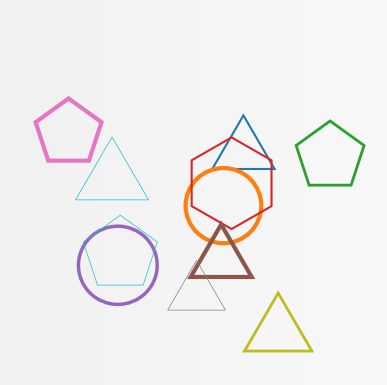[{"shape": "triangle", "thickness": 1.5, "radius": 0.46, "center": [0.628, 0.608]}, {"shape": "circle", "thickness": 3, "radius": 0.49, "center": [0.577, 0.466]}, {"shape": "pentagon", "thickness": 2, "radius": 0.46, "center": [0.852, 0.594]}, {"shape": "hexagon", "thickness": 1.5, "radius": 0.59, "center": [0.598, 0.524]}, {"shape": "circle", "thickness": 2.5, "radius": 0.51, "center": [0.304, 0.311]}, {"shape": "triangle", "thickness": 3, "radius": 0.45, "center": [0.571, 0.326]}, {"shape": "pentagon", "thickness": 3, "radius": 0.45, "center": [0.177, 0.655]}, {"shape": "triangle", "thickness": 0.5, "radius": 0.43, "center": [0.507, 0.238]}, {"shape": "triangle", "thickness": 2, "radius": 0.5, "center": [0.718, 0.138]}, {"shape": "pentagon", "thickness": 0.5, "radius": 0.5, "center": [0.31, 0.341]}, {"shape": "triangle", "thickness": 0.5, "radius": 0.54, "center": [0.289, 0.535]}]